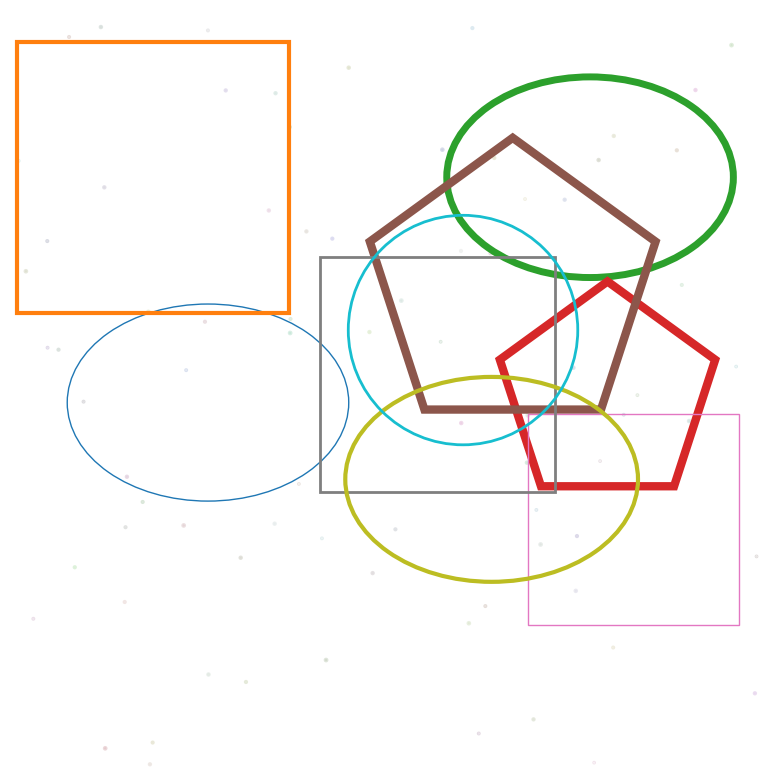[{"shape": "oval", "thickness": 0.5, "radius": 0.91, "center": [0.27, 0.477]}, {"shape": "square", "thickness": 1.5, "radius": 0.88, "center": [0.199, 0.77]}, {"shape": "oval", "thickness": 2.5, "radius": 0.93, "center": [0.766, 0.77]}, {"shape": "pentagon", "thickness": 3, "radius": 0.74, "center": [0.789, 0.487]}, {"shape": "pentagon", "thickness": 3, "radius": 0.98, "center": [0.666, 0.626]}, {"shape": "square", "thickness": 0.5, "radius": 0.69, "center": [0.823, 0.326]}, {"shape": "square", "thickness": 1, "radius": 0.76, "center": [0.569, 0.514]}, {"shape": "oval", "thickness": 1.5, "radius": 0.95, "center": [0.638, 0.377]}, {"shape": "circle", "thickness": 1, "radius": 0.75, "center": [0.601, 0.571]}]